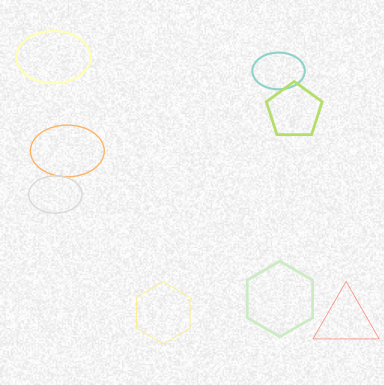[{"shape": "oval", "thickness": 1.5, "radius": 0.34, "center": [0.724, 0.816]}, {"shape": "oval", "thickness": 1.5, "radius": 0.48, "center": [0.139, 0.852]}, {"shape": "triangle", "thickness": 0.5, "radius": 0.5, "center": [0.899, 0.169]}, {"shape": "oval", "thickness": 1, "radius": 0.48, "center": [0.175, 0.608]}, {"shape": "pentagon", "thickness": 2, "radius": 0.38, "center": [0.764, 0.712]}, {"shape": "oval", "thickness": 1, "radius": 0.35, "center": [0.144, 0.495]}, {"shape": "hexagon", "thickness": 2, "radius": 0.49, "center": [0.727, 0.223]}, {"shape": "hexagon", "thickness": 0.5, "radius": 0.4, "center": [0.424, 0.187]}]